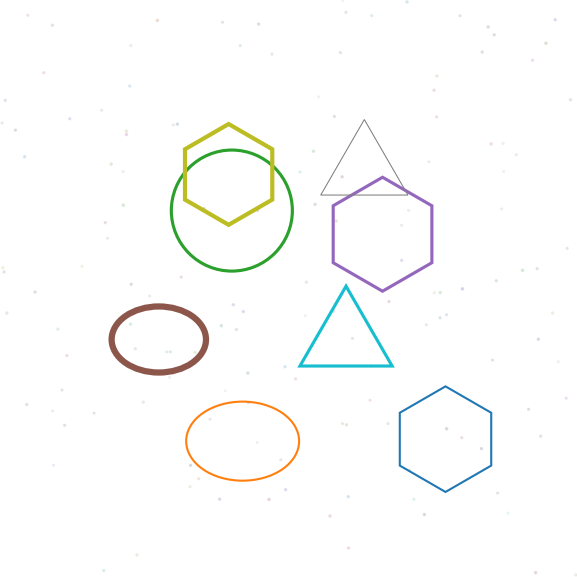[{"shape": "hexagon", "thickness": 1, "radius": 0.46, "center": [0.771, 0.239]}, {"shape": "oval", "thickness": 1, "radius": 0.49, "center": [0.42, 0.235]}, {"shape": "circle", "thickness": 1.5, "radius": 0.52, "center": [0.401, 0.635]}, {"shape": "hexagon", "thickness": 1.5, "radius": 0.49, "center": [0.662, 0.594]}, {"shape": "oval", "thickness": 3, "radius": 0.41, "center": [0.275, 0.411]}, {"shape": "triangle", "thickness": 0.5, "radius": 0.44, "center": [0.631, 0.705]}, {"shape": "hexagon", "thickness": 2, "radius": 0.44, "center": [0.396, 0.697]}, {"shape": "triangle", "thickness": 1.5, "radius": 0.46, "center": [0.599, 0.411]}]